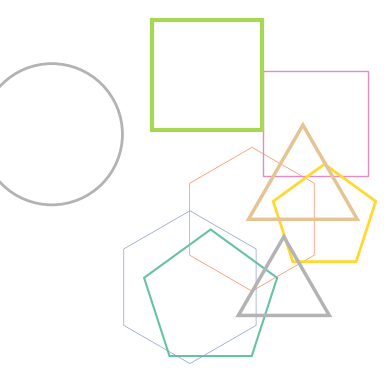[{"shape": "pentagon", "thickness": 1.5, "radius": 0.91, "center": [0.547, 0.222]}, {"shape": "hexagon", "thickness": 0.5, "radius": 0.93, "center": [0.654, 0.431]}, {"shape": "hexagon", "thickness": 0.5, "radius": 0.99, "center": [0.493, 0.254]}, {"shape": "square", "thickness": 1, "radius": 0.68, "center": [0.819, 0.679]}, {"shape": "square", "thickness": 3, "radius": 0.72, "center": [0.537, 0.805]}, {"shape": "pentagon", "thickness": 2, "radius": 0.7, "center": [0.843, 0.434]}, {"shape": "triangle", "thickness": 2.5, "radius": 0.82, "center": [0.787, 0.512]}, {"shape": "triangle", "thickness": 2.5, "radius": 0.68, "center": [0.737, 0.249]}, {"shape": "circle", "thickness": 2, "radius": 0.92, "center": [0.135, 0.651]}]